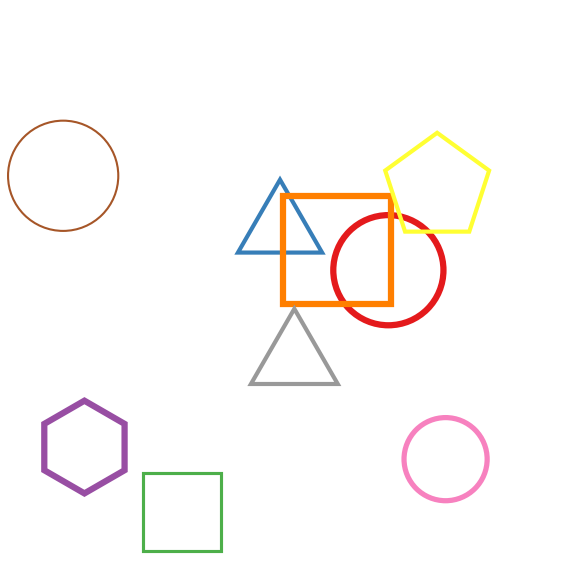[{"shape": "circle", "thickness": 3, "radius": 0.48, "center": [0.673, 0.531]}, {"shape": "triangle", "thickness": 2, "radius": 0.42, "center": [0.485, 0.604]}, {"shape": "square", "thickness": 1.5, "radius": 0.34, "center": [0.315, 0.113]}, {"shape": "hexagon", "thickness": 3, "radius": 0.4, "center": [0.146, 0.225]}, {"shape": "square", "thickness": 3, "radius": 0.47, "center": [0.583, 0.566]}, {"shape": "pentagon", "thickness": 2, "radius": 0.47, "center": [0.757, 0.675]}, {"shape": "circle", "thickness": 1, "radius": 0.48, "center": [0.109, 0.695]}, {"shape": "circle", "thickness": 2.5, "radius": 0.36, "center": [0.772, 0.204]}, {"shape": "triangle", "thickness": 2, "radius": 0.43, "center": [0.51, 0.378]}]